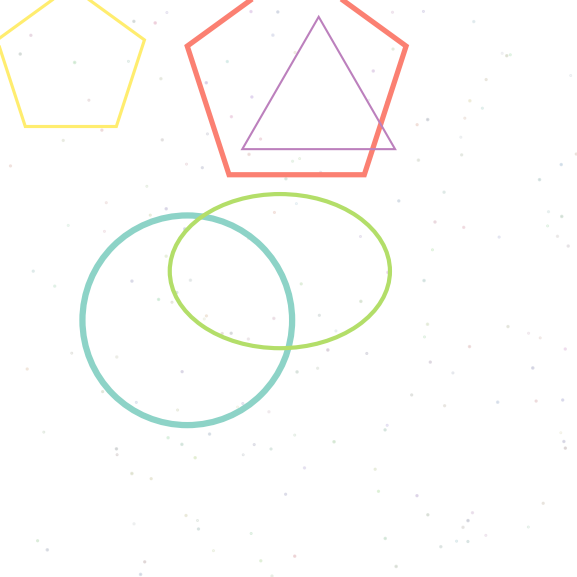[{"shape": "circle", "thickness": 3, "radius": 0.91, "center": [0.324, 0.445]}, {"shape": "pentagon", "thickness": 2.5, "radius": 1.0, "center": [0.514, 0.858]}, {"shape": "oval", "thickness": 2, "radius": 0.95, "center": [0.485, 0.53]}, {"shape": "triangle", "thickness": 1, "radius": 0.76, "center": [0.552, 0.817]}, {"shape": "pentagon", "thickness": 1.5, "radius": 0.67, "center": [0.123, 0.889]}]